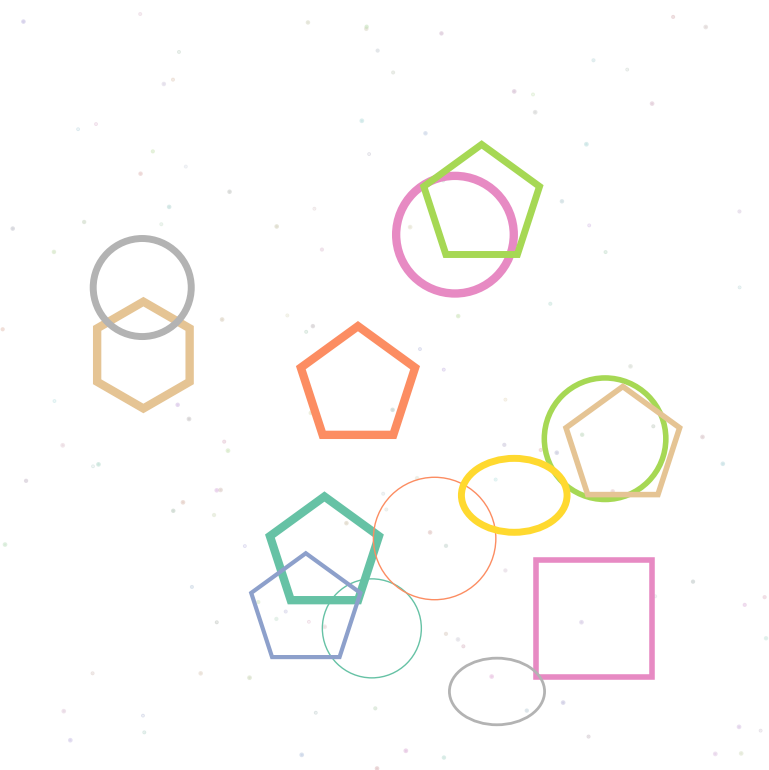[{"shape": "pentagon", "thickness": 3, "radius": 0.37, "center": [0.421, 0.281]}, {"shape": "circle", "thickness": 0.5, "radius": 0.32, "center": [0.483, 0.184]}, {"shape": "pentagon", "thickness": 3, "radius": 0.39, "center": [0.465, 0.498]}, {"shape": "circle", "thickness": 0.5, "radius": 0.4, "center": [0.564, 0.301]}, {"shape": "pentagon", "thickness": 1.5, "radius": 0.37, "center": [0.397, 0.207]}, {"shape": "circle", "thickness": 3, "radius": 0.38, "center": [0.591, 0.695]}, {"shape": "square", "thickness": 2, "radius": 0.38, "center": [0.772, 0.197]}, {"shape": "pentagon", "thickness": 2.5, "radius": 0.4, "center": [0.626, 0.733]}, {"shape": "circle", "thickness": 2, "radius": 0.39, "center": [0.786, 0.43]}, {"shape": "oval", "thickness": 2.5, "radius": 0.34, "center": [0.668, 0.357]}, {"shape": "hexagon", "thickness": 3, "radius": 0.35, "center": [0.186, 0.539]}, {"shape": "pentagon", "thickness": 2, "radius": 0.39, "center": [0.809, 0.42]}, {"shape": "oval", "thickness": 1, "radius": 0.31, "center": [0.645, 0.102]}, {"shape": "circle", "thickness": 2.5, "radius": 0.32, "center": [0.185, 0.627]}]